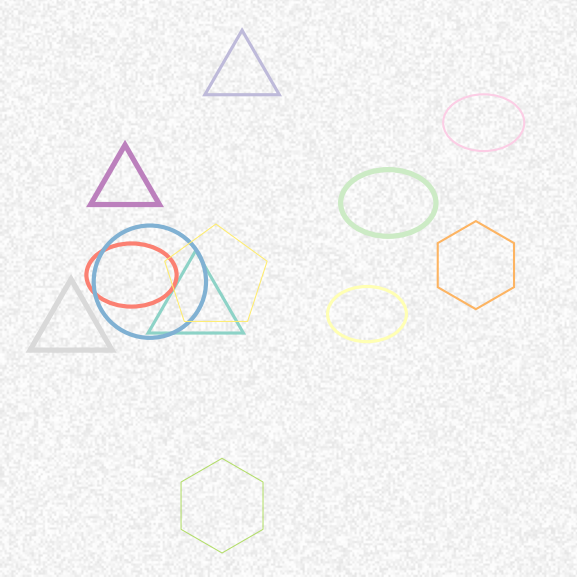[{"shape": "triangle", "thickness": 1.5, "radius": 0.48, "center": [0.339, 0.47]}, {"shape": "oval", "thickness": 1.5, "radius": 0.34, "center": [0.635, 0.455]}, {"shape": "triangle", "thickness": 1.5, "radius": 0.37, "center": [0.419, 0.872]}, {"shape": "oval", "thickness": 2, "radius": 0.39, "center": [0.228, 0.523]}, {"shape": "circle", "thickness": 2, "radius": 0.49, "center": [0.26, 0.511]}, {"shape": "hexagon", "thickness": 1, "radius": 0.38, "center": [0.824, 0.54]}, {"shape": "hexagon", "thickness": 0.5, "radius": 0.41, "center": [0.384, 0.124]}, {"shape": "oval", "thickness": 1, "radius": 0.35, "center": [0.838, 0.787]}, {"shape": "triangle", "thickness": 2.5, "radius": 0.41, "center": [0.123, 0.434]}, {"shape": "triangle", "thickness": 2.5, "radius": 0.34, "center": [0.217, 0.679]}, {"shape": "oval", "thickness": 2.5, "radius": 0.41, "center": [0.672, 0.648]}, {"shape": "pentagon", "thickness": 0.5, "radius": 0.47, "center": [0.374, 0.518]}]